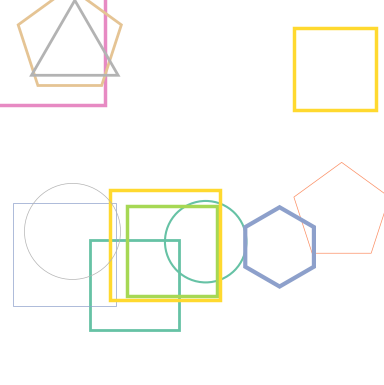[{"shape": "circle", "thickness": 1.5, "radius": 0.53, "center": [0.534, 0.372]}, {"shape": "square", "thickness": 2, "radius": 0.58, "center": [0.349, 0.259]}, {"shape": "pentagon", "thickness": 0.5, "radius": 0.65, "center": [0.887, 0.448]}, {"shape": "square", "thickness": 0.5, "radius": 0.67, "center": [0.168, 0.339]}, {"shape": "hexagon", "thickness": 3, "radius": 0.51, "center": [0.726, 0.359]}, {"shape": "square", "thickness": 2.5, "radius": 0.71, "center": [0.13, 0.869]}, {"shape": "square", "thickness": 2.5, "radius": 0.58, "center": [0.446, 0.348]}, {"shape": "square", "thickness": 2.5, "radius": 0.71, "center": [0.428, 0.363]}, {"shape": "square", "thickness": 2.5, "radius": 0.53, "center": [0.87, 0.82]}, {"shape": "pentagon", "thickness": 2, "radius": 0.7, "center": [0.181, 0.892]}, {"shape": "circle", "thickness": 0.5, "radius": 0.62, "center": [0.188, 0.399]}, {"shape": "triangle", "thickness": 2, "radius": 0.65, "center": [0.194, 0.869]}]